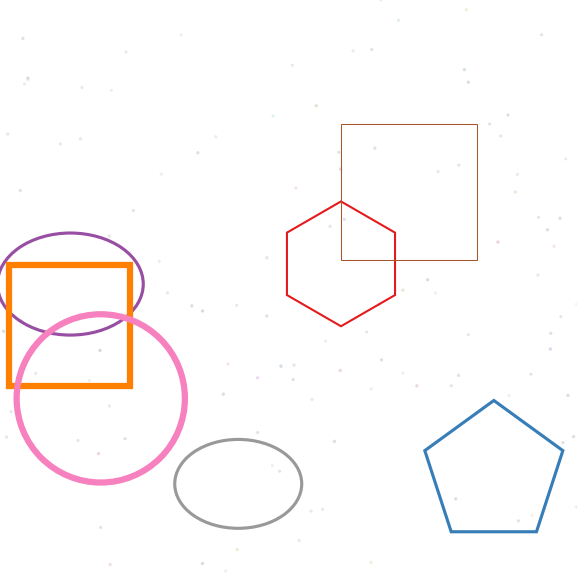[{"shape": "hexagon", "thickness": 1, "radius": 0.54, "center": [0.59, 0.542]}, {"shape": "pentagon", "thickness": 1.5, "radius": 0.63, "center": [0.855, 0.18]}, {"shape": "oval", "thickness": 1.5, "radius": 0.63, "center": [0.122, 0.507]}, {"shape": "square", "thickness": 3, "radius": 0.52, "center": [0.12, 0.435]}, {"shape": "square", "thickness": 0.5, "radius": 0.59, "center": [0.709, 0.666]}, {"shape": "circle", "thickness": 3, "radius": 0.73, "center": [0.174, 0.309]}, {"shape": "oval", "thickness": 1.5, "radius": 0.55, "center": [0.413, 0.161]}]